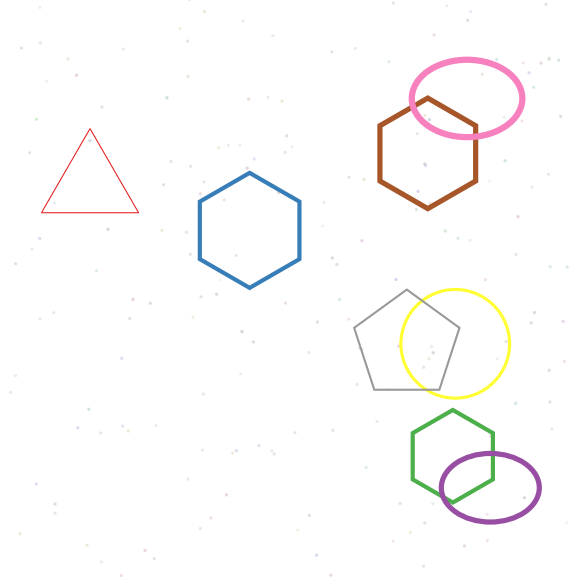[{"shape": "triangle", "thickness": 0.5, "radius": 0.49, "center": [0.156, 0.679]}, {"shape": "hexagon", "thickness": 2, "radius": 0.5, "center": [0.432, 0.6]}, {"shape": "hexagon", "thickness": 2, "radius": 0.4, "center": [0.784, 0.209]}, {"shape": "oval", "thickness": 2.5, "radius": 0.42, "center": [0.849, 0.155]}, {"shape": "circle", "thickness": 1.5, "radius": 0.47, "center": [0.788, 0.404]}, {"shape": "hexagon", "thickness": 2.5, "radius": 0.48, "center": [0.741, 0.734]}, {"shape": "oval", "thickness": 3, "radius": 0.48, "center": [0.809, 0.829]}, {"shape": "pentagon", "thickness": 1, "radius": 0.48, "center": [0.704, 0.402]}]